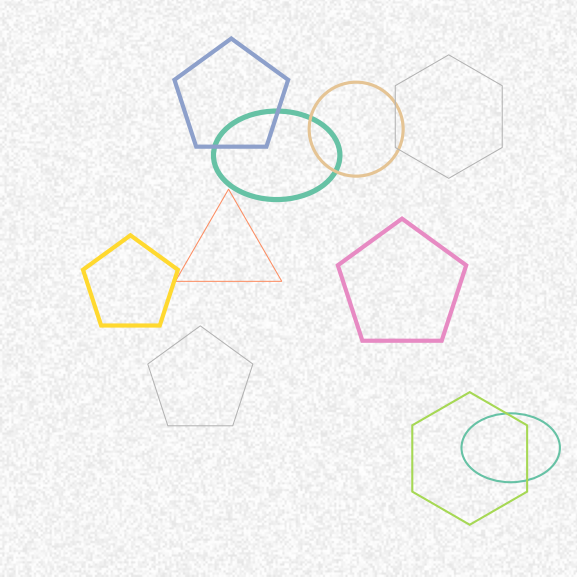[{"shape": "oval", "thickness": 1, "radius": 0.43, "center": [0.884, 0.224]}, {"shape": "oval", "thickness": 2.5, "radius": 0.55, "center": [0.479, 0.73]}, {"shape": "triangle", "thickness": 0.5, "radius": 0.53, "center": [0.396, 0.565]}, {"shape": "pentagon", "thickness": 2, "radius": 0.52, "center": [0.401, 0.829]}, {"shape": "pentagon", "thickness": 2, "radius": 0.58, "center": [0.696, 0.504]}, {"shape": "hexagon", "thickness": 1, "radius": 0.57, "center": [0.813, 0.205]}, {"shape": "pentagon", "thickness": 2, "radius": 0.43, "center": [0.226, 0.505]}, {"shape": "circle", "thickness": 1.5, "radius": 0.41, "center": [0.617, 0.775]}, {"shape": "hexagon", "thickness": 0.5, "radius": 0.53, "center": [0.777, 0.797]}, {"shape": "pentagon", "thickness": 0.5, "radius": 0.48, "center": [0.347, 0.339]}]